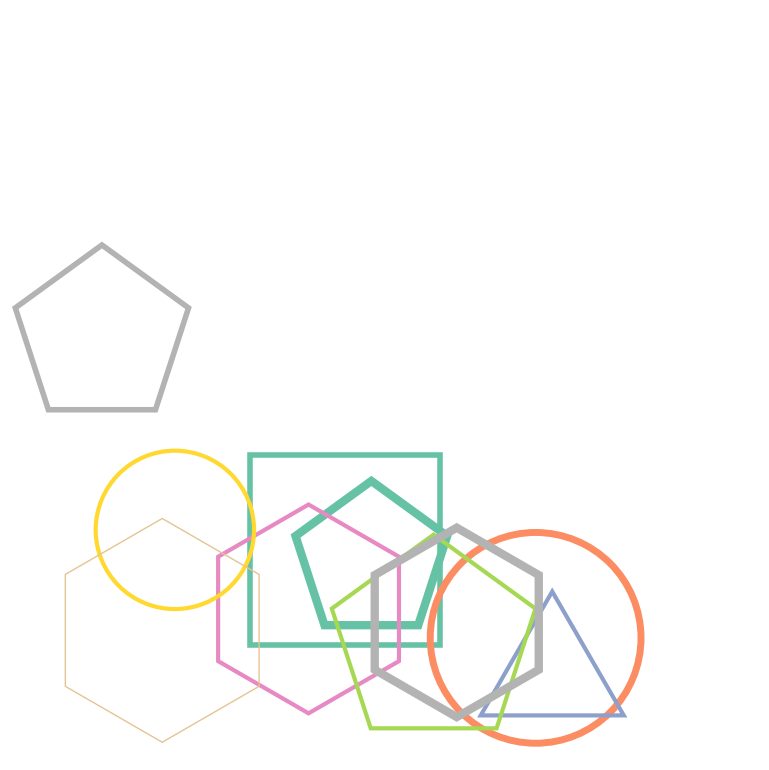[{"shape": "square", "thickness": 2, "radius": 0.62, "center": [0.448, 0.286]}, {"shape": "pentagon", "thickness": 3, "radius": 0.52, "center": [0.482, 0.272]}, {"shape": "circle", "thickness": 2.5, "radius": 0.68, "center": [0.696, 0.172]}, {"shape": "triangle", "thickness": 1.5, "radius": 0.54, "center": [0.717, 0.125]}, {"shape": "hexagon", "thickness": 1.5, "radius": 0.68, "center": [0.401, 0.209]}, {"shape": "pentagon", "thickness": 1.5, "radius": 0.7, "center": [0.563, 0.167]}, {"shape": "circle", "thickness": 1.5, "radius": 0.51, "center": [0.227, 0.312]}, {"shape": "hexagon", "thickness": 0.5, "radius": 0.73, "center": [0.211, 0.181]}, {"shape": "pentagon", "thickness": 2, "radius": 0.59, "center": [0.132, 0.564]}, {"shape": "hexagon", "thickness": 3, "radius": 0.61, "center": [0.593, 0.192]}]